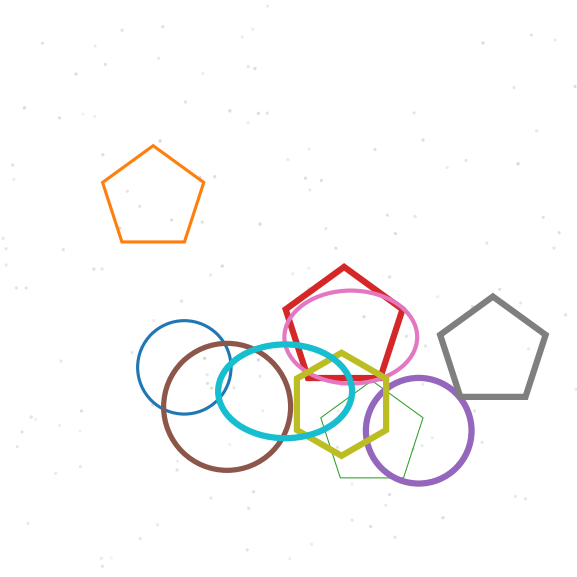[{"shape": "circle", "thickness": 1.5, "radius": 0.4, "center": [0.319, 0.363]}, {"shape": "pentagon", "thickness": 1.5, "radius": 0.46, "center": [0.265, 0.655]}, {"shape": "pentagon", "thickness": 0.5, "radius": 0.47, "center": [0.644, 0.247]}, {"shape": "pentagon", "thickness": 3, "radius": 0.53, "center": [0.596, 0.431]}, {"shape": "circle", "thickness": 3, "radius": 0.46, "center": [0.725, 0.253]}, {"shape": "circle", "thickness": 2.5, "radius": 0.55, "center": [0.393, 0.295]}, {"shape": "oval", "thickness": 2, "radius": 0.57, "center": [0.607, 0.415]}, {"shape": "pentagon", "thickness": 3, "radius": 0.48, "center": [0.853, 0.39]}, {"shape": "hexagon", "thickness": 3, "radius": 0.45, "center": [0.591, 0.299]}, {"shape": "oval", "thickness": 3, "radius": 0.58, "center": [0.494, 0.322]}]